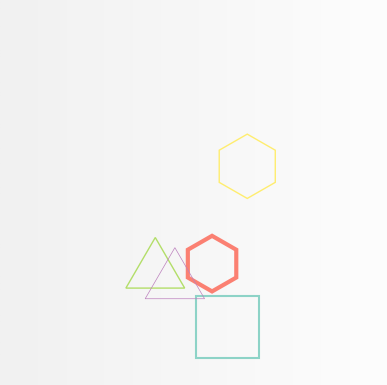[{"shape": "square", "thickness": 1.5, "radius": 0.41, "center": [0.588, 0.15]}, {"shape": "hexagon", "thickness": 3, "radius": 0.36, "center": [0.547, 0.315]}, {"shape": "triangle", "thickness": 1, "radius": 0.44, "center": [0.401, 0.296]}, {"shape": "triangle", "thickness": 0.5, "radius": 0.44, "center": [0.451, 0.268]}, {"shape": "hexagon", "thickness": 1, "radius": 0.42, "center": [0.638, 0.568]}]